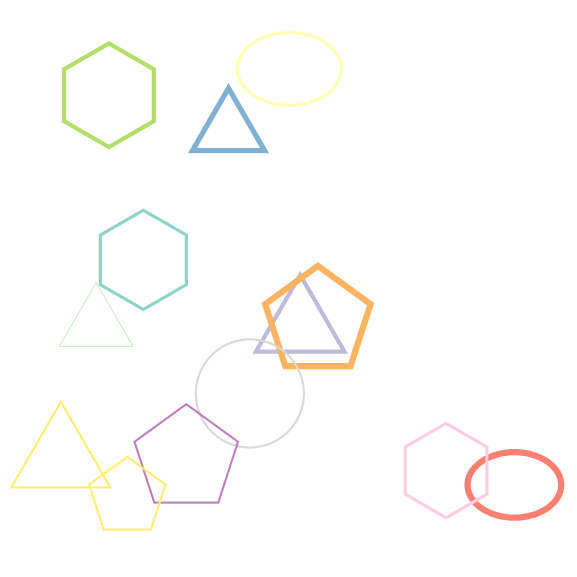[{"shape": "hexagon", "thickness": 1.5, "radius": 0.43, "center": [0.248, 0.549]}, {"shape": "oval", "thickness": 1.5, "radius": 0.45, "center": [0.501, 0.88]}, {"shape": "triangle", "thickness": 2, "radius": 0.44, "center": [0.52, 0.434]}, {"shape": "oval", "thickness": 3, "radius": 0.41, "center": [0.891, 0.159]}, {"shape": "triangle", "thickness": 2.5, "radius": 0.36, "center": [0.396, 0.774]}, {"shape": "pentagon", "thickness": 3, "radius": 0.48, "center": [0.55, 0.443]}, {"shape": "hexagon", "thickness": 2, "radius": 0.45, "center": [0.189, 0.834]}, {"shape": "hexagon", "thickness": 1.5, "radius": 0.41, "center": [0.772, 0.184]}, {"shape": "circle", "thickness": 1, "radius": 0.47, "center": [0.433, 0.318]}, {"shape": "pentagon", "thickness": 1, "radius": 0.47, "center": [0.323, 0.205]}, {"shape": "triangle", "thickness": 0.5, "radius": 0.37, "center": [0.167, 0.436]}, {"shape": "triangle", "thickness": 1, "radius": 0.49, "center": [0.105, 0.205]}, {"shape": "pentagon", "thickness": 1, "radius": 0.35, "center": [0.22, 0.138]}]